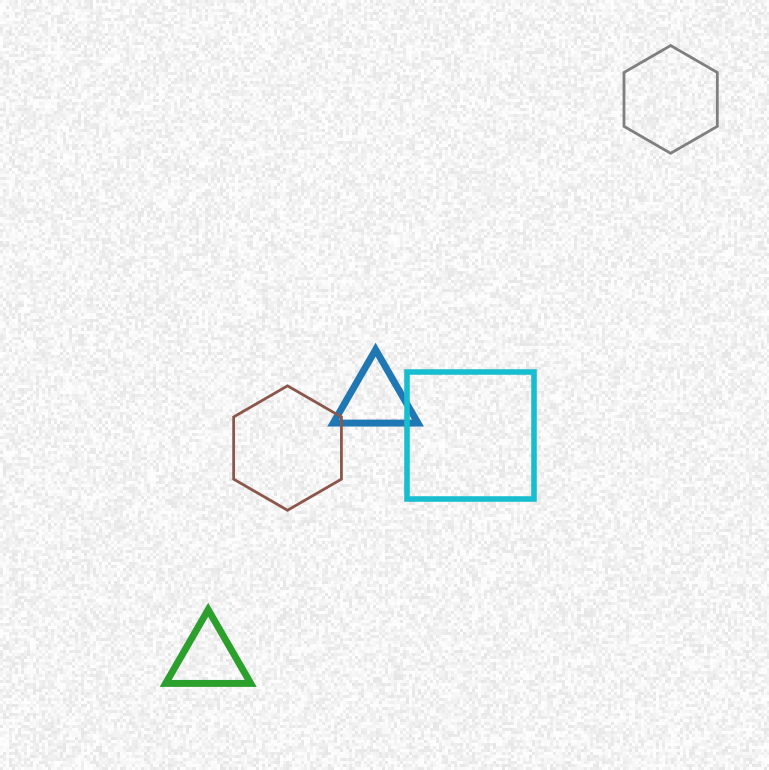[{"shape": "triangle", "thickness": 2.5, "radius": 0.32, "center": [0.488, 0.482]}, {"shape": "triangle", "thickness": 2.5, "radius": 0.32, "center": [0.27, 0.144]}, {"shape": "hexagon", "thickness": 1, "radius": 0.4, "center": [0.373, 0.418]}, {"shape": "hexagon", "thickness": 1, "radius": 0.35, "center": [0.871, 0.871]}, {"shape": "square", "thickness": 2, "radius": 0.41, "center": [0.61, 0.434]}]